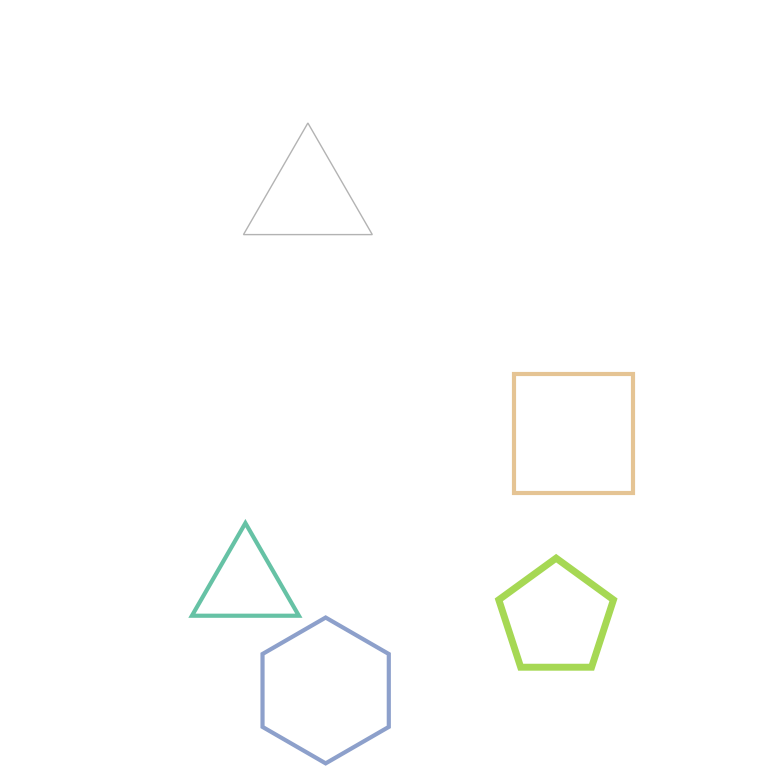[{"shape": "triangle", "thickness": 1.5, "radius": 0.4, "center": [0.319, 0.24]}, {"shape": "hexagon", "thickness": 1.5, "radius": 0.47, "center": [0.423, 0.103]}, {"shape": "pentagon", "thickness": 2.5, "radius": 0.39, "center": [0.722, 0.197]}, {"shape": "square", "thickness": 1.5, "radius": 0.39, "center": [0.745, 0.437]}, {"shape": "triangle", "thickness": 0.5, "radius": 0.48, "center": [0.4, 0.744]}]